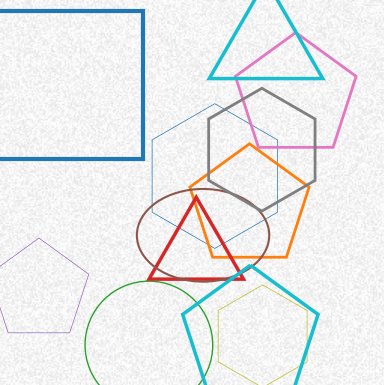[{"shape": "hexagon", "thickness": 0.5, "radius": 0.94, "center": [0.558, 0.543]}, {"shape": "square", "thickness": 3, "radius": 0.96, "center": [0.18, 0.779]}, {"shape": "pentagon", "thickness": 2, "radius": 0.81, "center": [0.648, 0.464]}, {"shape": "circle", "thickness": 1, "radius": 0.83, "center": [0.387, 0.104]}, {"shape": "triangle", "thickness": 2.5, "radius": 0.71, "center": [0.51, 0.346]}, {"shape": "pentagon", "thickness": 0.5, "radius": 0.68, "center": [0.101, 0.246]}, {"shape": "oval", "thickness": 1.5, "radius": 0.86, "center": [0.527, 0.389]}, {"shape": "pentagon", "thickness": 2, "radius": 0.82, "center": [0.768, 0.751]}, {"shape": "hexagon", "thickness": 2, "radius": 0.8, "center": [0.68, 0.611]}, {"shape": "hexagon", "thickness": 0.5, "radius": 0.67, "center": [0.682, 0.127]}, {"shape": "triangle", "thickness": 2.5, "radius": 0.85, "center": [0.691, 0.881]}, {"shape": "pentagon", "thickness": 2.5, "radius": 0.92, "center": [0.65, 0.126]}]